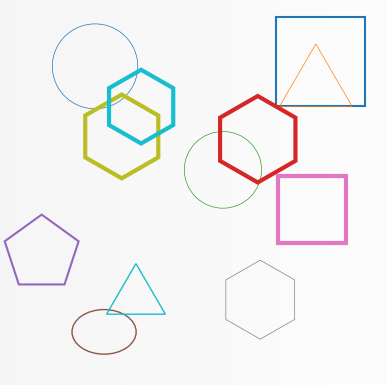[{"shape": "square", "thickness": 1.5, "radius": 0.58, "center": [0.828, 0.84]}, {"shape": "circle", "thickness": 0.5, "radius": 0.55, "center": [0.245, 0.828]}, {"shape": "triangle", "thickness": 0.5, "radius": 0.54, "center": [0.815, 0.777]}, {"shape": "circle", "thickness": 0.5, "radius": 0.5, "center": [0.575, 0.559]}, {"shape": "hexagon", "thickness": 3, "radius": 0.56, "center": [0.665, 0.638]}, {"shape": "pentagon", "thickness": 1.5, "radius": 0.5, "center": [0.108, 0.342]}, {"shape": "oval", "thickness": 1, "radius": 0.41, "center": [0.269, 0.138]}, {"shape": "square", "thickness": 3, "radius": 0.44, "center": [0.805, 0.455]}, {"shape": "hexagon", "thickness": 0.5, "radius": 0.51, "center": [0.672, 0.222]}, {"shape": "hexagon", "thickness": 3, "radius": 0.54, "center": [0.314, 0.646]}, {"shape": "hexagon", "thickness": 3, "radius": 0.48, "center": [0.364, 0.723]}, {"shape": "triangle", "thickness": 1, "radius": 0.44, "center": [0.351, 0.228]}]